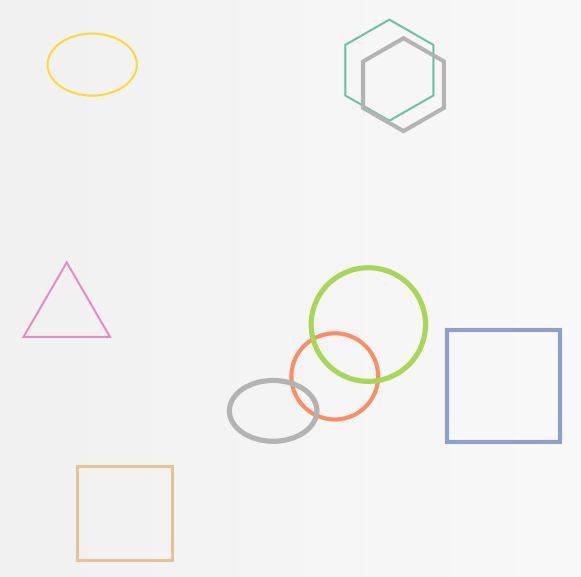[{"shape": "hexagon", "thickness": 1, "radius": 0.44, "center": [0.67, 0.878]}, {"shape": "circle", "thickness": 2, "radius": 0.37, "center": [0.576, 0.347]}, {"shape": "square", "thickness": 2, "radius": 0.49, "center": [0.866, 0.331]}, {"shape": "triangle", "thickness": 1, "radius": 0.43, "center": [0.115, 0.459]}, {"shape": "circle", "thickness": 2.5, "radius": 0.49, "center": [0.634, 0.437]}, {"shape": "oval", "thickness": 1, "radius": 0.38, "center": [0.159, 0.887]}, {"shape": "square", "thickness": 1.5, "radius": 0.41, "center": [0.214, 0.111]}, {"shape": "oval", "thickness": 2.5, "radius": 0.38, "center": [0.47, 0.288]}, {"shape": "hexagon", "thickness": 2, "radius": 0.4, "center": [0.694, 0.853]}]